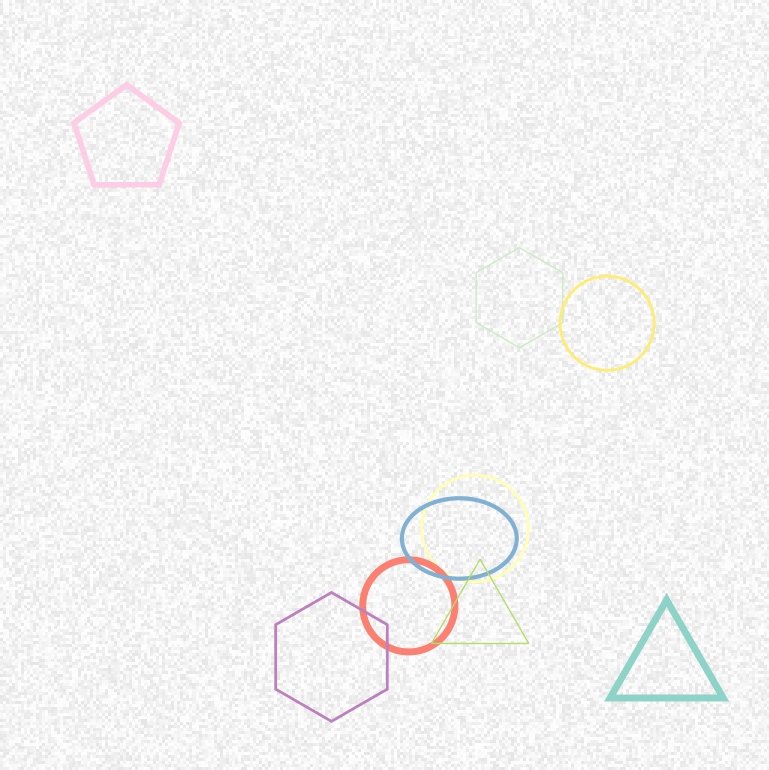[{"shape": "triangle", "thickness": 2.5, "radius": 0.42, "center": [0.866, 0.136]}, {"shape": "circle", "thickness": 1, "radius": 0.35, "center": [0.617, 0.314]}, {"shape": "circle", "thickness": 2.5, "radius": 0.3, "center": [0.531, 0.213]}, {"shape": "oval", "thickness": 1.5, "radius": 0.37, "center": [0.597, 0.301]}, {"shape": "triangle", "thickness": 0.5, "radius": 0.36, "center": [0.624, 0.201]}, {"shape": "pentagon", "thickness": 2, "radius": 0.36, "center": [0.164, 0.818]}, {"shape": "hexagon", "thickness": 1, "radius": 0.42, "center": [0.43, 0.147]}, {"shape": "hexagon", "thickness": 0.5, "radius": 0.32, "center": [0.675, 0.613]}, {"shape": "circle", "thickness": 1, "radius": 0.31, "center": [0.788, 0.58]}]